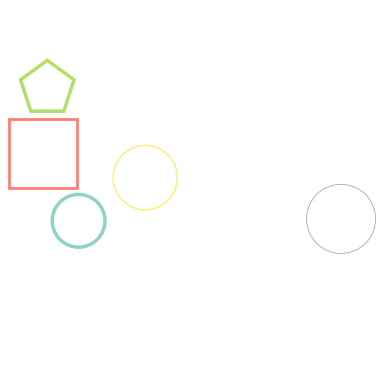[{"shape": "circle", "thickness": 2.5, "radius": 0.34, "center": [0.204, 0.426]}, {"shape": "square", "thickness": 2, "radius": 0.44, "center": [0.112, 0.601]}, {"shape": "pentagon", "thickness": 2.5, "radius": 0.36, "center": [0.123, 0.77]}, {"shape": "circle", "thickness": 0.5, "radius": 0.45, "center": [0.886, 0.432]}, {"shape": "circle", "thickness": 1, "radius": 0.42, "center": [0.377, 0.539]}]